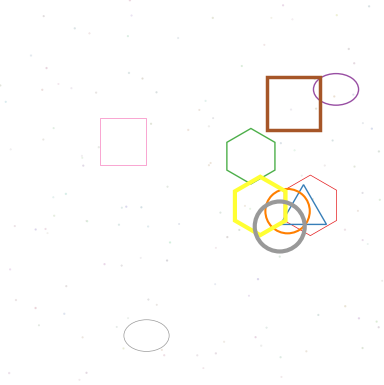[{"shape": "hexagon", "thickness": 0.5, "radius": 0.39, "center": [0.806, 0.467]}, {"shape": "triangle", "thickness": 1, "radius": 0.34, "center": [0.788, 0.452]}, {"shape": "hexagon", "thickness": 1, "radius": 0.36, "center": [0.652, 0.594]}, {"shape": "oval", "thickness": 1, "radius": 0.29, "center": [0.873, 0.768]}, {"shape": "circle", "thickness": 1.5, "radius": 0.29, "center": [0.747, 0.452]}, {"shape": "hexagon", "thickness": 3, "radius": 0.38, "center": [0.676, 0.465]}, {"shape": "square", "thickness": 2.5, "radius": 0.35, "center": [0.762, 0.732]}, {"shape": "square", "thickness": 0.5, "radius": 0.3, "center": [0.32, 0.632]}, {"shape": "circle", "thickness": 3, "radius": 0.32, "center": [0.727, 0.412]}, {"shape": "oval", "thickness": 0.5, "radius": 0.29, "center": [0.381, 0.128]}]